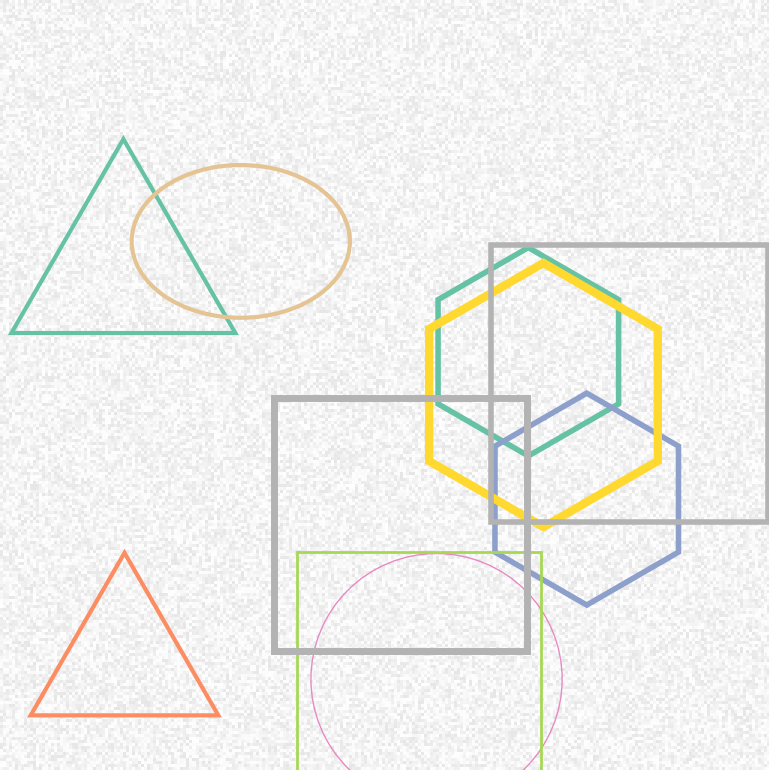[{"shape": "hexagon", "thickness": 2, "radius": 0.68, "center": [0.686, 0.543]}, {"shape": "triangle", "thickness": 1.5, "radius": 0.84, "center": [0.16, 0.651]}, {"shape": "triangle", "thickness": 1.5, "radius": 0.7, "center": [0.162, 0.141]}, {"shape": "hexagon", "thickness": 2, "radius": 0.69, "center": [0.762, 0.352]}, {"shape": "circle", "thickness": 0.5, "radius": 0.82, "center": [0.567, 0.118]}, {"shape": "square", "thickness": 1, "radius": 0.79, "center": [0.544, 0.124]}, {"shape": "hexagon", "thickness": 3, "radius": 0.86, "center": [0.706, 0.487]}, {"shape": "oval", "thickness": 1.5, "radius": 0.71, "center": [0.313, 0.687]}, {"shape": "square", "thickness": 2.5, "radius": 0.82, "center": [0.52, 0.319]}, {"shape": "square", "thickness": 2, "radius": 0.9, "center": [0.818, 0.502]}]